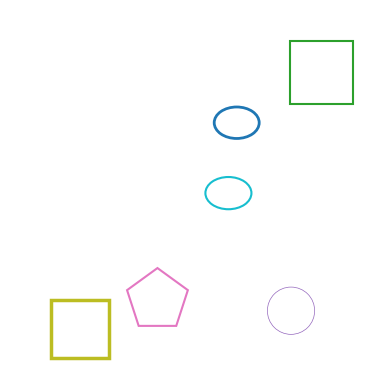[{"shape": "oval", "thickness": 2, "radius": 0.29, "center": [0.615, 0.681]}, {"shape": "square", "thickness": 1.5, "radius": 0.41, "center": [0.835, 0.811]}, {"shape": "circle", "thickness": 0.5, "radius": 0.31, "center": [0.756, 0.193]}, {"shape": "pentagon", "thickness": 1.5, "radius": 0.42, "center": [0.409, 0.221]}, {"shape": "square", "thickness": 2.5, "radius": 0.38, "center": [0.208, 0.145]}, {"shape": "oval", "thickness": 1.5, "radius": 0.3, "center": [0.593, 0.498]}]